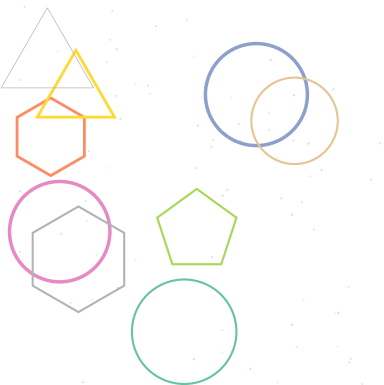[{"shape": "circle", "thickness": 1.5, "radius": 0.68, "center": [0.478, 0.138]}, {"shape": "hexagon", "thickness": 2, "radius": 0.5, "center": [0.132, 0.645]}, {"shape": "circle", "thickness": 2.5, "radius": 0.66, "center": [0.666, 0.754]}, {"shape": "circle", "thickness": 2.5, "radius": 0.65, "center": [0.155, 0.398]}, {"shape": "pentagon", "thickness": 1.5, "radius": 0.54, "center": [0.511, 0.401]}, {"shape": "triangle", "thickness": 2, "radius": 0.58, "center": [0.197, 0.754]}, {"shape": "circle", "thickness": 1.5, "radius": 0.56, "center": [0.765, 0.686]}, {"shape": "triangle", "thickness": 0.5, "radius": 0.69, "center": [0.123, 0.841]}, {"shape": "hexagon", "thickness": 1.5, "radius": 0.69, "center": [0.204, 0.327]}]